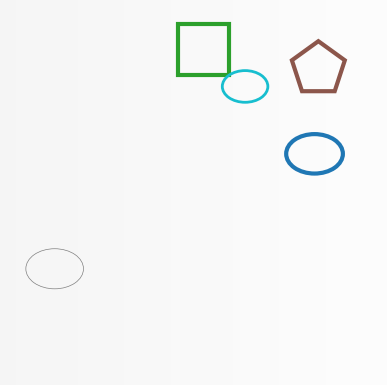[{"shape": "oval", "thickness": 3, "radius": 0.37, "center": [0.812, 0.6]}, {"shape": "square", "thickness": 3, "radius": 0.33, "center": [0.525, 0.87]}, {"shape": "pentagon", "thickness": 3, "radius": 0.36, "center": [0.822, 0.821]}, {"shape": "oval", "thickness": 0.5, "radius": 0.37, "center": [0.141, 0.302]}, {"shape": "oval", "thickness": 2, "radius": 0.29, "center": [0.632, 0.775]}]